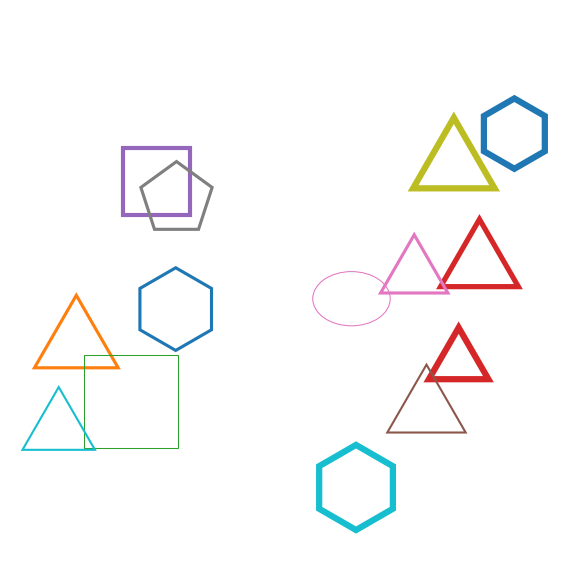[{"shape": "hexagon", "thickness": 3, "radius": 0.3, "center": [0.891, 0.768]}, {"shape": "hexagon", "thickness": 1.5, "radius": 0.36, "center": [0.304, 0.464]}, {"shape": "triangle", "thickness": 1.5, "radius": 0.42, "center": [0.132, 0.404]}, {"shape": "square", "thickness": 0.5, "radius": 0.4, "center": [0.227, 0.304]}, {"shape": "triangle", "thickness": 2.5, "radius": 0.39, "center": [0.83, 0.542]}, {"shape": "triangle", "thickness": 3, "radius": 0.3, "center": [0.794, 0.372]}, {"shape": "square", "thickness": 2, "radius": 0.29, "center": [0.27, 0.685]}, {"shape": "triangle", "thickness": 1, "radius": 0.39, "center": [0.739, 0.289]}, {"shape": "oval", "thickness": 0.5, "radius": 0.34, "center": [0.609, 0.482]}, {"shape": "triangle", "thickness": 1.5, "radius": 0.34, "center": [0.717, 0.525]}, {"shape": "pentagon", "thickness": 1.5, "radius": 0.32, "center": [0.306, 0.655]}, {"shape": "triangle", "thickness": 3, "radius": 0.41, "center": [0.786, 0.714]}, {"shape": "hexagon", "thickness": 3, "radius": 0.37, "center": [0.616, 0.155]}, {"shape": "triangle", "thickness": 1, "radius": 0.36, "center": [0.102, 0.256]}]